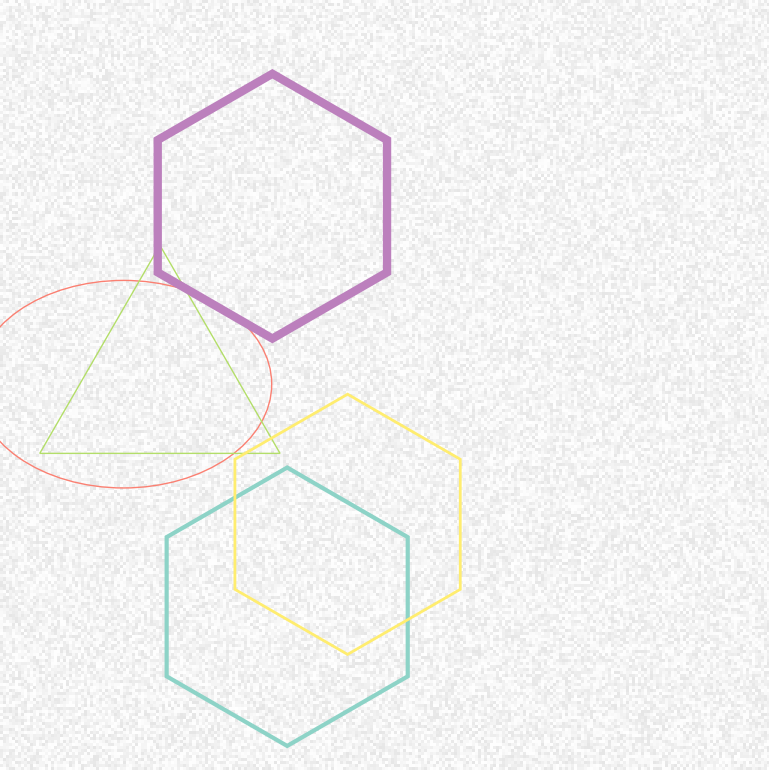[{"shape": "hexagon", "thickness": 1.5, "radius": 0.9, "center": [0.373, 0.212]}, {"shape": "oval", "thickness": 0.5, "radius": 0.96, "center": [0.16, 0.501]}, {"shape": "triangle", "thickness": 0.5, "radius": 0.9, "center": [0.208, 0.501]}, {"shape": "hexagon", "thickness": 3, "radius": 0.86, "center": [0.354, 0.732]}, {"shape": "hexagon", "thickness": 1, "radius": 0.84, "center": [0.451, 0.319]}]